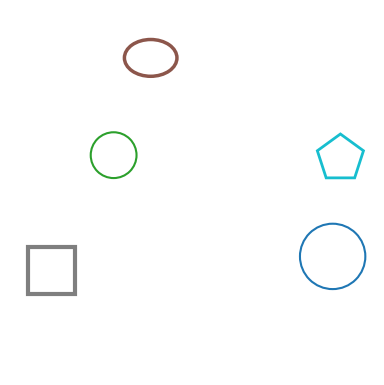[{"shape": "circle", "thickness": 1.5, "radius": 0.42, "center": [0.864, 0.334]}, {"shape": "circle", "thickness": 1.5, "radius": 0.3, "center": [0.295, 0.597]}, {"shape": "oval", "thickness": 2.5, "radius": 0.34, "center": [0.391, 0.85]}, {"shape": "square", "thickness": 3, "radius": 0.31, "center": [0.134, 0.298]}, {"shape": "pentagon", "thickness": 2, "radius": 0.31, "center": [0.884, 0.589]}]